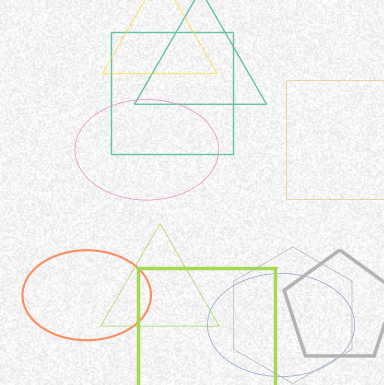[{"shape": "triangle", "thickness": 1, "radius": 0.99, "center": [0.521, 0.828]}, {"shape": "square", "thickness": 1, "radius": 0.79, "center": [0.446, 0.759]}, {"shape": "oval", "thickness": 1.5, "radius": 0.83, "center": [0.225, 0.233]}, {"shape": "oval", "thickness": 0.5, "radius": 0.96, "center": [0.73, 0.156]}, {"shape": "oval", "thickness": 0.5, "radius": 0.93, "center": [0.381, 0.611]}, {"shape": "square", "thickness": 2.5, "radius": 0.89, "center": [0.537, 0.127]}, {"shape": "triangle", "thickness": 0.5, "radius": 0.89, "center": [0.416, 0.242]}, {"shape": "triangle", "thickness": 0.5, "radius": 0.86, "center": [0.415, 0.895]}, {"shape": "square", "thickness": 0.5, "radius": 0.77, "center": [0.898, 0.639]}, {"shape": "pentagon", "thickness": 2.5, "radius": 0.76, "center": [0.883, 0.199]}, {"shape": "hexagon", "thickness": 0.5, "radius": 0.89, "center": [0.761, 0.181]}]